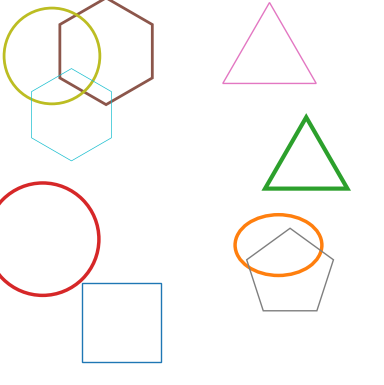[{"shape": "square", "thickness": 1, "radius": 0.51, "center": [0.316, 0.163]}, {"shape": "oval", "thickness": 2.5, "radius": 0.56, "center": [0.723, 0.363]}, {"shape": "triangle", "thickness": 3, "radius": 0.62, "center": [0.795, 0.572]}, {"shape": "circle", "thickness": 2.5, "radius": 0.73, "center": [0.111, 0.379]}, {"shape": "hexagon", "thickness": 2, "radius": 0.69, "center": [0.276, 0.867]}, {"shape": "triangle", "thickness": 1, "radius": 0.7, "center": [0.7, 0.853]}, {"shape": "pentagon", "thickness": 1, "radius": 0.59, "center": [0.753, 0.289]}, {"shape": "circle", "thickness": 2, "radius": 0.62, "center": [0.135, 0.855]}, {"shape": "hexagon", "thickness": 0.5, "radius": 0.6, "center": [0.186, 0.702]}]